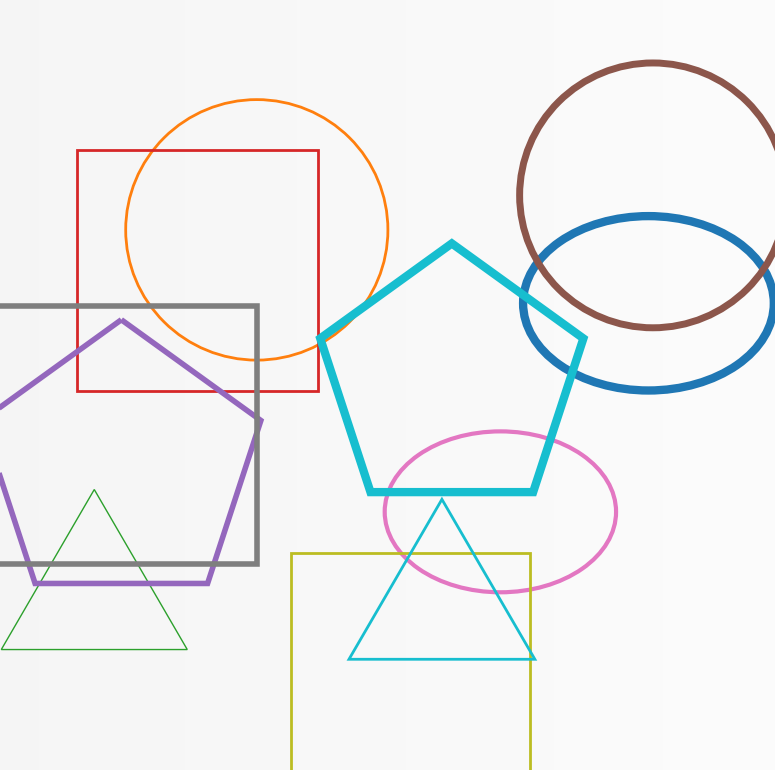[{"shape": "oval", "thickness": 3, "radius": 0.81, "center": [0.837, 0.606]}, {"shape": "circle", "thickness": 1, "radius": 0.85, "center": [0.331, 0.701]}, {"shape": "triangle", "thickness": 0.5, "radius": 0.69, "center": [0.122, 0.226]}, {"shape": "square", "thickness": 1, "radius": 0.78, "center": [0.255, 0.649]}, {"shape": "pentagon", "thickness": 2, "radius": 0.95, "center": [0.157, 0.395]}, {"shape": "circle", "thickness": 2.5, "radius": 0.86, "center": [0.842, 0.746]}, {"shape": "oval", "thickness": 1.5, "radius": 0.75, "center": [0.646, 0.335]}, {"shape": "square", "thickness": 2, "radius": 0.84, "center": [0.164, 0.435]}, {"shape": "square", "thickness": 1, "radius": 0.77, "center": [0.53, 0.128]}, {"shape": "triangle", "thickness": 1, "radius": 0.69, "center": [0.57, 0.213]}, {"shape": "pentagon", "thickness": 3, "radius": 0.89, "center": [0.583, 0.505]}]